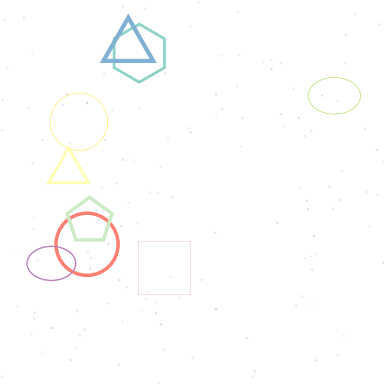[{"shape": "hexagon", "thickness": 2, "radius": 0.38, "center": [0.362, 0.862]}, {"shape": "triangle", "thickness": 2, "radius": 0.3, "center": [0.178, 0.555]}, {"shape": "circle", "thickness": 2.5, "radius": 0.4, "center": [0.226, 0.366]}, {"shape": "triangle", "thickness": 3, "radius": 0.37, "center": [0.333, 0.879]}, {"shape": "oval", "thickness": 0.5, "radius": 0.34, "center": [0.868, 0.751]}, {"shape": "square", "thickness": 0.5, "radius": 0.34, "center": [0.426, 0.305]}, {"shape": "oval", "thickness": 1, "radius": 0.32, "center": [0.134, 0.316]}, {"shape": "pentagon", "thickness": 2.5, "radius": 0.31, "center": [0.233, 0.426]}, {"shape": "circle", "thickness": 0.5, "radius": 0.37, "center": [0.205, 0.684]}]